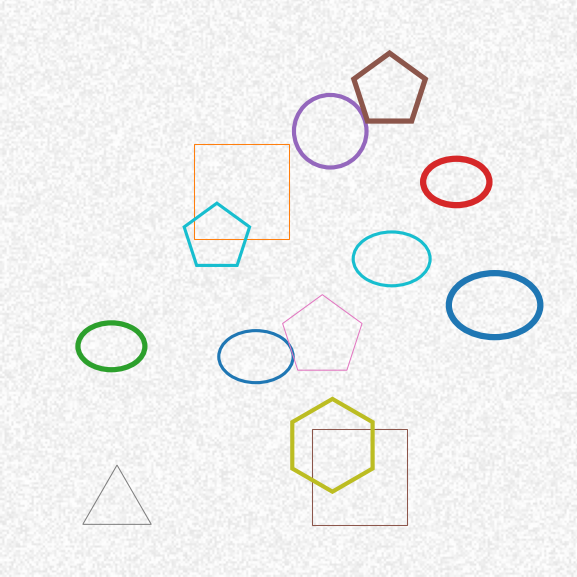[{"shape": "oval", "thickness": 3, "radius": 0.4, "center": [0.856, 0.471]}, {"shape": "oval", "thickness": 1.5, "radius": 0.32, "center": [0.443, 0.382]}, {"shape": "square", "thickness": 0.5, "radius": 0.41, "center": [0.418, 0.668]}, {"shape": "oval", "thickness": 2.5, "radius": 0.29, "center": [0.193, 0.399]}, {"shape": "oval", "thickness": 3, "radius": 0.29, "center": [0.79, 0.684]}, {"shape": "circle", "thickness": 2, "radius": 0.31, "center": [0.572, 0.772]}, {"shape": "pentagon", "thickness": 2.5, "radius": 0.33, "center": [0.675, 0.842]}, {"shape": "square", "thickness": 0.5, "radius": 0.41, "center": [0.622, 0.173]}, {"shape": "pentagon", "thickness": 0.5, "radius": 0.36, "center": [0.558, 0.417]}, {"shape": "triangle", "thickness": 0.5, "radius": 0.34, "center": [0.203, 0.125]}, {"shape": "hexagon", "thickness": 2, "radius": 0.4, "center": [0.576, 0.228]}, {"shape": "oval", "thickness": 1.5, "radius": 0.33, "center": [0.678, 0.551]}, {"shape": "pentagon", "thickness": 1.5, "radius": 0.3, "center": [0.376, 0.588]}]